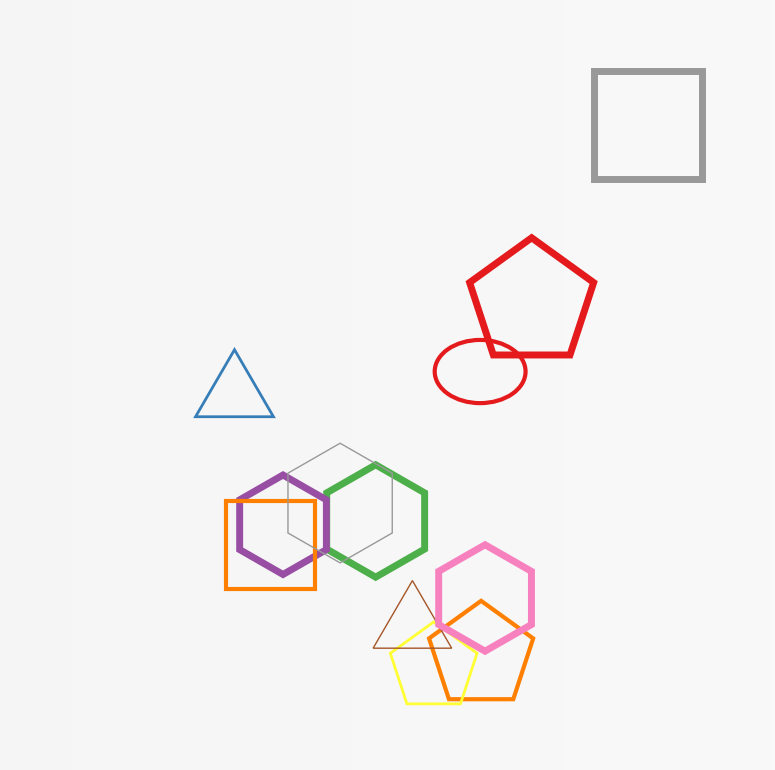[{"shape": "oval", "thickness": 1.5, "radius": 0.29, "center": [0.62, 0.517]}, {"shape": "pentagon", "thickness": 2.5, "radius": 0.42, "center": [0.686, 0.607]}, {"shape": "triangle", "thickness": 1, "radius": 0.29, "center": [0.303, 0.488]}, {"shape": "hexagon", "thickness": 2.5, "radius": 0.36, "center": [0.485, 0.323]}, {"shape": "hexagon", "thickness": 2.5, "radius": 0.32, "center": [0.365, 0.319]}, {"shape": "square", "thickness": 1.5, "radius": 0.29, "center": [0.349, 0.292]}, {"shape": "pentagon", "thickness": 1.5, "radius": 0.35, "center": [0.621, 0.149]}, {"shape": "pentagon", "thickness": 1, "radius": 0.29, "center": [0.56, 0.133]}, {"shape": "triangle", "thickness": 0.5, "radius": 0.29, "center": [0.532, 0.187]}, {"shape": "hexagon", "thickness": 2.5, "radius": 0.35, "center": [0.626, 0.223]}, {"shape": "square", "thickness": 2.5, "radius": 0.35, "center": [0.836, 0.838]}, {"shape": "hexagon", "thickness": 0.5, "radius": 0.39, "center": [0.439, 0.347]}]